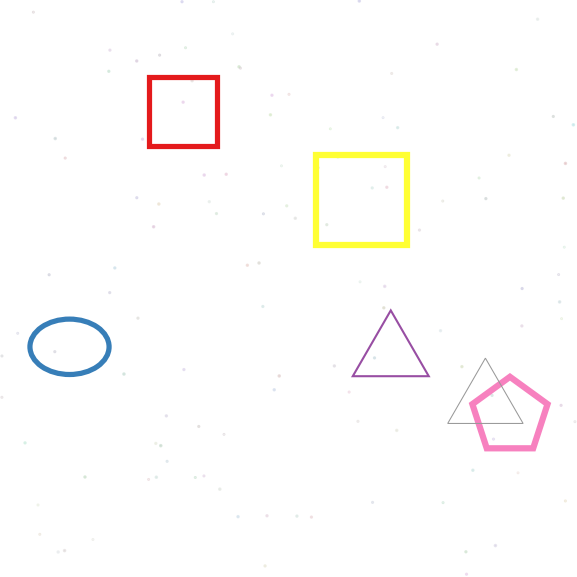[{"shape": "square", "thickness": 2.5, "radius": 0.3, "center": [0.317, 0.806]}, {"shape": "oval", "thickness": 2.5, "radius": 0.34, "center": [0.12, 0.399]}, {"shape": "triangle", "thickness": 1, "radius": 0.38, "center": [0.677, 0.386]}, {"shape": "square", "thickness": 3, "radius": 0.39, "center": [0.626, 0.653]}, {"shape": "pentagon", "thickness": 3, "radius": 0.34, "center": [0.883, 0.278]}, {"shape": "triangle", "thickness": 0.5, "radius": 0.38, "center": [0.841, 0.304]}]